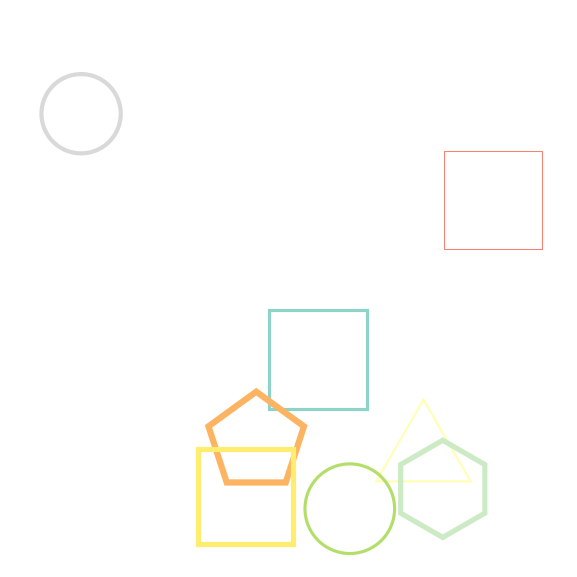[{"shape": "square", "thickness": 1.5, "radius": 0.43, "center": [0.551, 0.377]}, {"shape": "triangle", "thickness": 1, "radius": 0.47, "center": [0.733, 0.213]}, {"shape": "square", "thickness": 0.5, "radius": 0.42, "center": [0.854, 0.653]}, {"shape": "pentagon", "thickness": 3, "radius": 0.43, "center": [0.444, 0.234]}, {"shape": "circle", "thickness": 1.5, "radius": 0.39, "center": [0.606, 0.118]}, {"shape": "circle", "thickness": 2, "radius": 0.34, "center": [0.14, 0.802]}, {"shape": "hexagon", "thickness": 2.5, "radius": 0.42, "center": [0.767, 0.153]}, {"shape": "square", "thickness": 2.5, "radius": 0.41, "center": [0.425, 0.14]}]